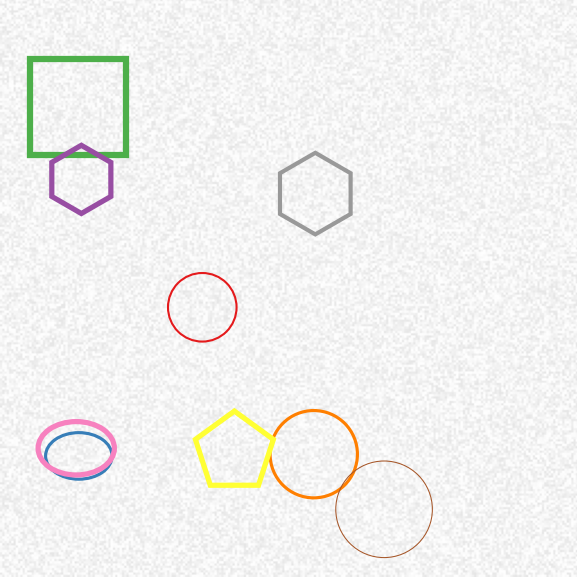[{"shape": "circle", "thickness": 1, "radius": 0.3, "center": [0.35, 0.467]}, {"shape": "oval", "thickness": 1.5, "radius": 0.29, "center": [0.137, 0.21]}, {"shape": "square", "thickness": 3, "radius": 0.41, "center": [0.135, 0.814]}, {"shape": "hexagon", "thickness": 2.5, "radius": 0.3, "center": [0.141, 0.688]}, {"shape": "circle", "thickness": 1.5, "radius": 0.38, "center": [0.543, 0.213]}, {"shape": "pentagon", "thickness": 2.5, "radius": 0.35, "center": [0.406, 0.216]}, {"shape": "circle", "thickness": 0.5, "radius": 0.42, "center": [0.665, 0.117]}, {"shape": "oval", "thickness": 2.5, "radius": 0.33, "center": [0.132, 0.223]}, {"shape": "hexagon", "thickness": 2, "radius": 0.35, "center": [0.546, 0.664]}]